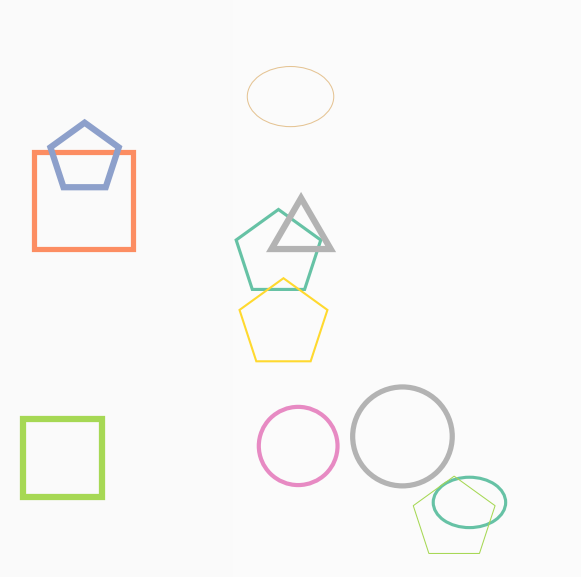[{"shape": "oval", "thickness": 1.5, "radius": 0.31, "center": [0.808, 0.129]}, {"shape": "pentagon", "thickness": 1.5, "radius": 0.38, "center": [0.479, 0.56]}, {"shape": "square", "thickness": 2.5, "radius": 0.42, "center": [0.144, 0.652]}, {"shape": "pentagon", "thickness": 3, "radius": 0.31, "center": [0.146, 0.725]}, {"shape": "circle", "thickness": 2, "radius": 0.34, "center": [0.513, 0.227]}, {"shape": "pentagon", "thickness": 0.5, "radius": 0.37, "center": [0.781, 0.101]}, {"shape": "square", "thickness": 3, "radius": 0.34, "center": [0.107, 0.206]}, {"shape": "pentagon", "thickness": 1, "radius": 0.4, "center": [0.488, 0.438]}, {"shape": "oval", "thickness": 0.5, "radius": 0.37, "center": [0.5, 0.832]}, {"shape": "circle", "thickness": 2.5, "radius": 0.43, "center": [0.692, 0.243]}, {"shape": "triangle", "thickness": 3, "radius": 0.29, "center": [0.518, 0.597]}]